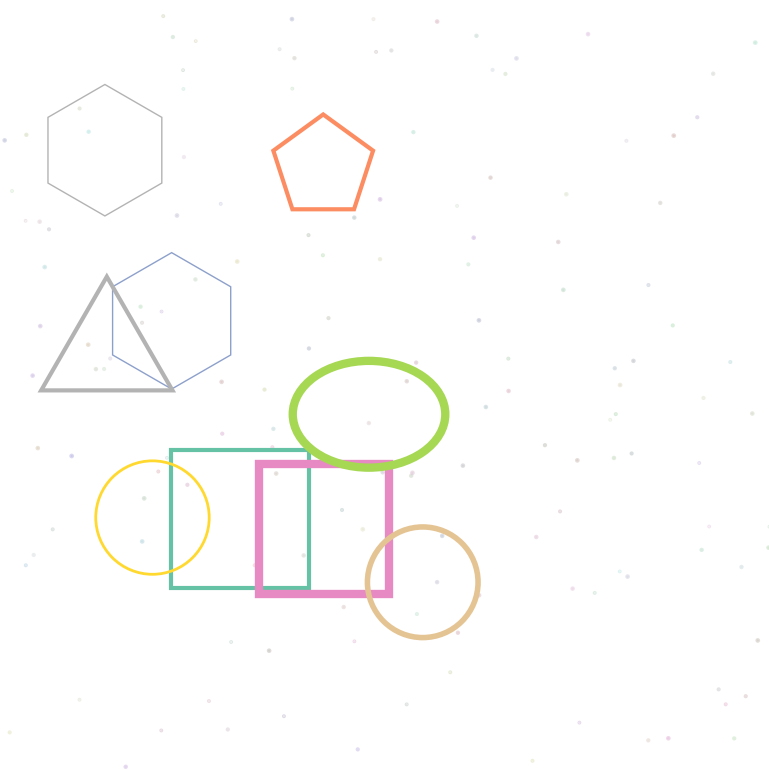[{"shape": "square", "thickness": 1.5, "radius": 0.45, "center": [0.312, 0.326]}, {"shape": "pentagon", "thickness": 1.5, "radius": 0.34, "center": [0.42, 0.783]}, {"shape": "hexagon", "thickness": 0.5, "radius": 0.44, "center": [0.223, 0.583]}, {"shape": "square", "thickness": 3, "radius": 0.42, "center": [0.421, 0.313]}, {"shape": "oval", "thickness": 3, "radius": 0.5, "center": [0.479, 0.462]}, {"shape": "circle", "thickness": 1, "radius": 0.37, "center": [0.198, 0.328]}, {"shape": "circle", "thickness": 2, "radius": 0.36, "center": [0.549, 0.244]}, {"shape": "hexagon", "thickness": 0.5, "radius": 0.43, "center": [0.136, 0.805]}, {"shape": "triangle", "thickness": 1.5, "radius": 0.49, "center": [0.139, 0.542]}]